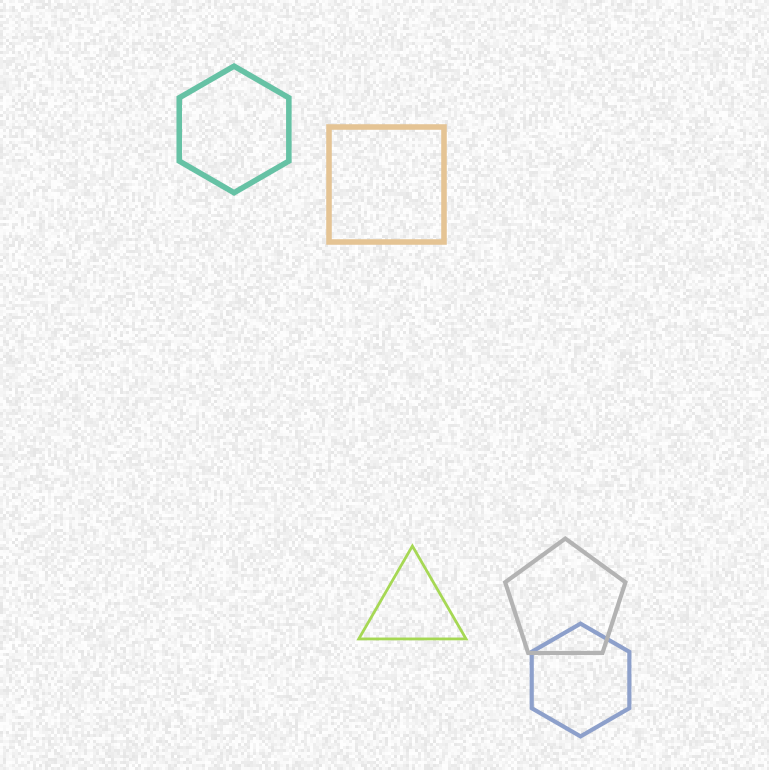[{"shape": "hexagon", "thickness": 2, "radius": 0.41, "center": [0.304, 0.832]}, {"shape": "hexagon", "thickness": 1.5, "radius": 0.37, "center": [0.754, 0.117]}, {"shape": "triangle", "thickness": 1, "radius": 0.4, "center": [0.536, 0.21]}, {"shape": "square", "thickness": 2, "radius": 0.37, "center": [0.502, 0.761]}, {"shape": "pentagon", "thickness": 1.5, "radius": 0.41, "center": [0.734, 0.218]}]